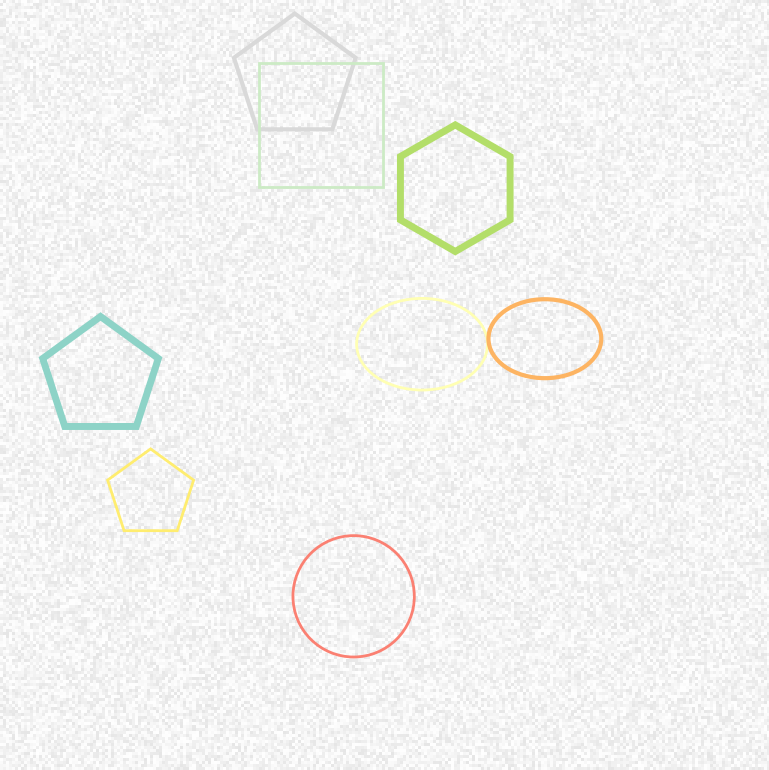[{"shape": "pentagon", "thickness": 2.5, "radius": 0.39, "center": [0.131, 0.51]}, {"shape": "oval", "thickness": 1, "radius": 0.43, "center": [0.548, 0.553]}, {"shape": "circle", "thickness": 1, "radius": 0.39, "center": [0.459, 0.226]}, {"shape": "oval", "thickness": 1.5, "radius": 0.37, "center": [0.708, 0.56]}, {"shape": "hexagon", "thickness": 2.5, "radius": 0.41, "center": [0.591, 0.756]}, {"shape": "pentagon", "thickness": 1.5, "radius": 0.42, "center": [0.383, 0.899]}, {"shape": "square", "thickness": 1, "radius": 0.4, "center": [0.417, 0.838]}, {"shape": "pentagon", "thickness": 1, "radius": 0.29, "center": [0.196, 0.358]}]